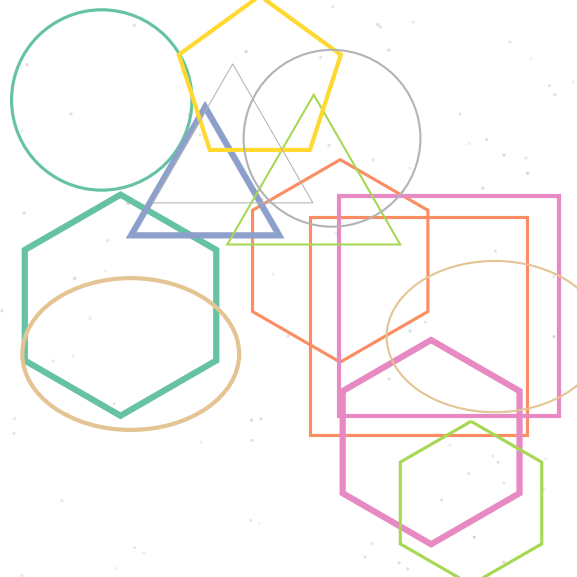[{"shape": "circle", "thickness": 1.5, "radius": 0.78, "center": [0.176, 0.826]}, {"shape": "hexagon", "thickness": 3, "radius": 0.96, "center": [0.209, 0.471]}, {"shape": "square", "thickness": 1.5, "radius": 0.94, "center": [0.725, 0.434]}, {"shape": "hexagon", "thickness": 1.5, "radius": 0.88, "center": [0.589, 0.547]}, {"shape": "triangle", "thickness": 3, "radius": 0.74, "center": [0.355, 0.666]}, {"shape": "hexagon", "thickness": 3, "radius": 0.88, "center": [0.746, 0.234]}, {"shape": "square", "thickness": 2, "radius": 0.95, "center": [0.777, 0.469]}, {"shape": "triangle", "thickness": 1, "radius": 0.86, "center": [0.543, 0.662]}, {"shape": "hexagon", "thickness": 1.5, "radius": 0.71, "center": [0.816, 0.128]}, {"shape": "pentagon", "thickness": 2, "radius": 0.74, "center": [0.45, 0.859]}, {"shape": "oval", "thickness": 1, "radius": 0.94, "center": [0.857, 0.416]}, {"shape": "oval", "thickness": 2, "radius": 0.94, "center": [0.226, 0.386]}, {"shape": "triangle", "thickness": 0.5, "radius": 0.8, "center": [0.403, 0.728]}, {"shape": "circle", "thickness": 1, "radius": 0.77, "center": [0.575, 0.76]}]